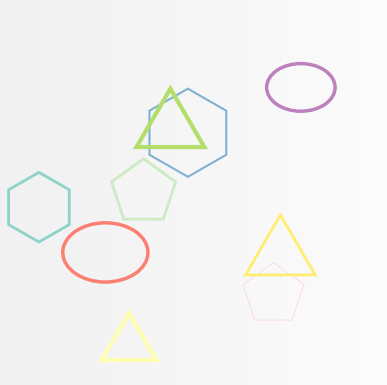[{"shape": "hexagon", "thickness": 2, "radius": 0.45, "center": [0.1, 0.462]}, {"shape": "triangle", "thickness": 3, "radius": 0.41, "center": [0.333, 0.105]}, {"shape": "oval", "thickness": 2.5, "radius": 0.55, "center": [0.272, 0.344]}, {"shape": "hexagon", "thickness": 1.5, "radius": 0.57, "center": [0.485, 0.655]}, {"shape": "triangle", "thickness": 3, "radius": 0.51, "center": [0.44, 0.669]}, {"shape": "pentagon", "thickness": 0.5, "radius": 0.41, "center": [0.706, 0.235]}, {"shape": "oval", "thickness": 2.5, "radius": 0.44, "center": [0.776, 0.773]}, {"shape": "pentagon", "thickness": 2, "radius": 0.43, "center": [0.37, 0.501]}, {"shape": "triangle", "thickness": 2, "radius": 0.52, "center": [0.724, 0.338]}]